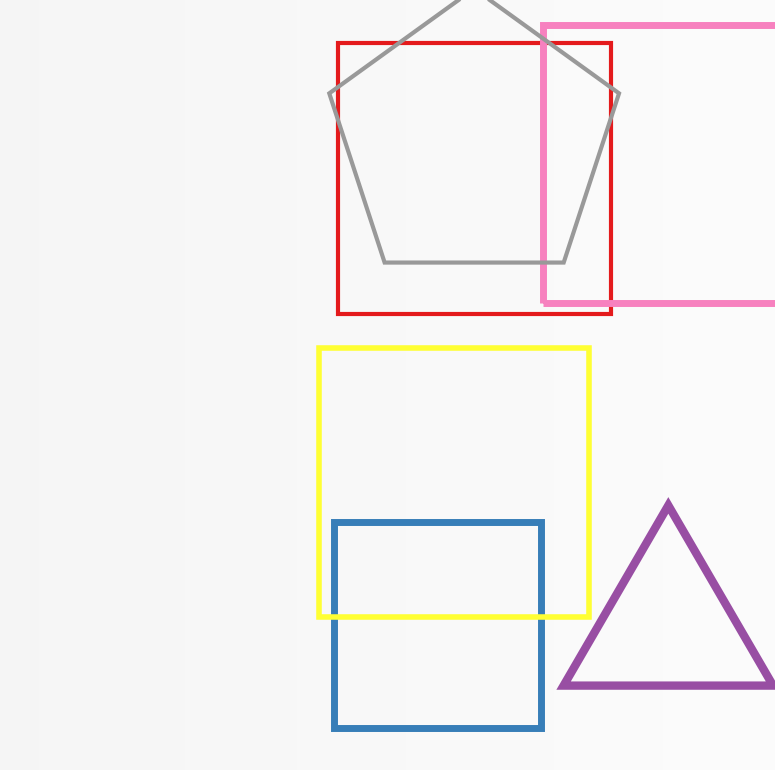[{"shape": "square", "thickness": 1.5, "radius": 0.88, "center": [0.612, 0.768]}, {"shape": "square", "thickness": 2.5, "radius": 0.67, "center": [0.564, 0.188]}, {"shape": "triangle", "thickness": 3, "radius": 0.78, "center": [0.862, 0.188]}, {"shape": "square", "thickness": 2, "radius": 0.87, "center": [0.586, 0.373]}, {"shape": "square", "thickness": 2.5, "radius": 0.9, "center": [0.882, 0.787]}, {"shape": "pentagon", "thickness": 1.5, "radius": 0.98, "center": [0.612, 0.818]}]